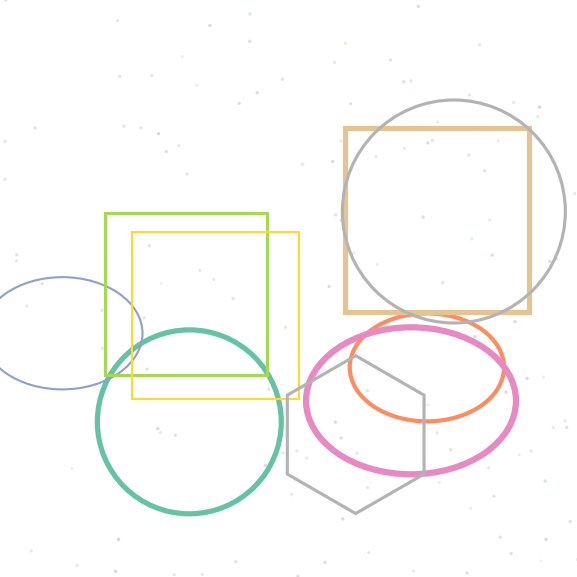[{"shape": "circle", "thickness": 2.5, "radius": 0.8, "center": [0.328, 0.269]}, {"shape": "oval", "thickness": 2, "radius": 0.67, "center": [0.739, 0.363]}, {"shape": "oval", "thickness": 1, "radius": 0.69, "center": [0.108, 0.422]}, {"shape": "oval", "thickness": 3, "radius": 0.91, "center": [0.712, 0.305]}, {"shape": "square", "thickness": 1.5, "radius": 0.7, "center": [0.322, 0.49]}, {"shape": "square", "thickness": 1, "radius": 0.72, "center": [0.373, 0.453]}, {"shape": "square", "thickness": 2.5, "radius": 0.8, "center": [0.756, 0.618]}, {"shape": "hexagon", "thickness": 1.5, "radius": 0.68, "center": [0.616, 0.247]}, {"shape": "circle", "thickness": 1.5, "radius": 0.97, "center": [0.786, 0.633]}]